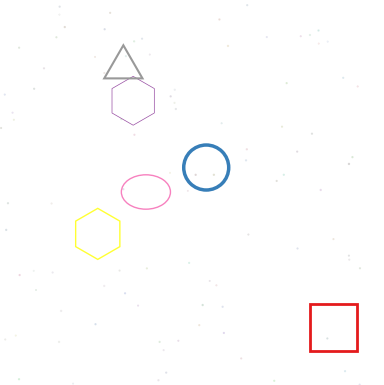[{"shape": "square", "thickness": 2, "radius": 0.31, "center": [0.867, 0.15]}, {"shape": "circle", "thickness": 2.5, "radius": 0.29, "center": [0.536, 0.565]}, {"shape": "hexagon", "thickness": 0.5, "radius": 0.32, "center": [0.346, 0.738]}, {"shape": "hexagon", "thickness": 1, "radius": 0.33, "center": [0.254, 0.393]}, {"shape": "oval", "thickness": 1, "radius": 0.32, "center": [0.379, 0.501]}, {"shape": "triangle", "thickness": 1.5, "radius": 0.29, "center": [0.32, 0.825]}]